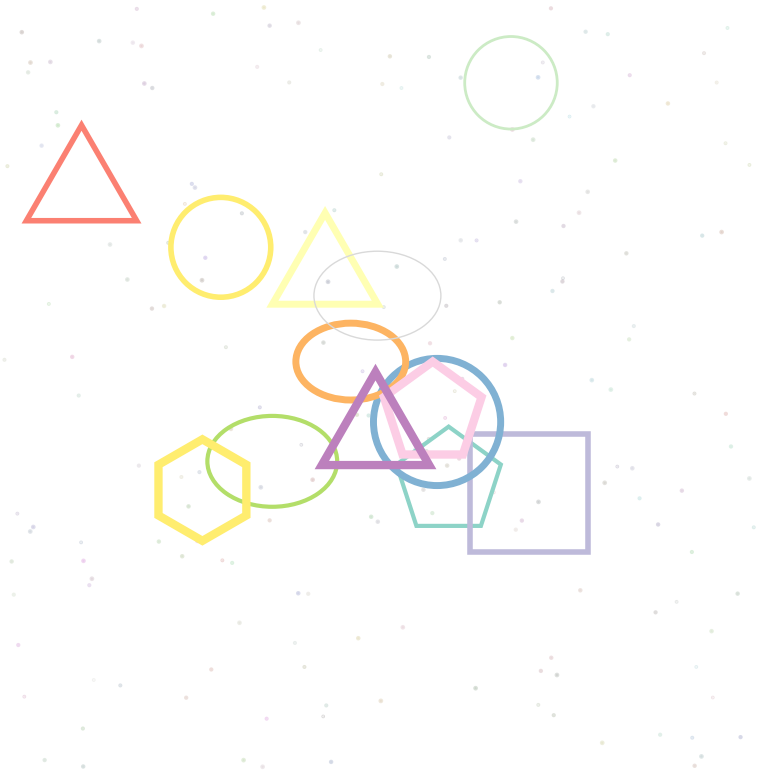[{"shape": "pentagon", "thickness": 1.5, "radius": 0.36, "center": [0.583, 0.375]}, {"shape": "triangle", "thickness": 2.5, "radius": 0.4, "center": [0.422, 0.644]}, {"shape": "square", "thickness": 2, "radius": 0.38, "center": [0.687, 0.36]}, {"shape": "triangle", "thickness": 2, "radius": 0.41, "center": [0.106, 0.755]}, {"shape": "circle", "thickness": 2.5, "radius": 0.41, "center": [0.568, 0.452]}, {"shape": "oval", "thickness": 2.5, "radius": 0.36, "center": [0.456, 0.53]}, {"shape": "oval", "thickness": 1.5, "radius": 0.42, "center": [0.354, 0.401]}, {"shape": "pentagon", "thickness": 3, "radius": 0.33, "center": [0.562, 0.464]}, {"shape": "oval", "thickness": 0.5, "radius": 0.41, "center": [0.49, 0.616]}, {"shape": "triangle", "thickness": 3, "radius": 0.4, "center": [0.488, 0.436]}, {"shape": "circle", "thickness": 1, "radius": 0.3, "center": [0.664, 0.892]}, {"shape": "hexagon", "thickness": 3, "radius": 0.33, "center": [0.263, 0.364]}, {"shape": "circle", "thickness": 2, "radius": 0.32, "center": [0.287, 0.679]}]